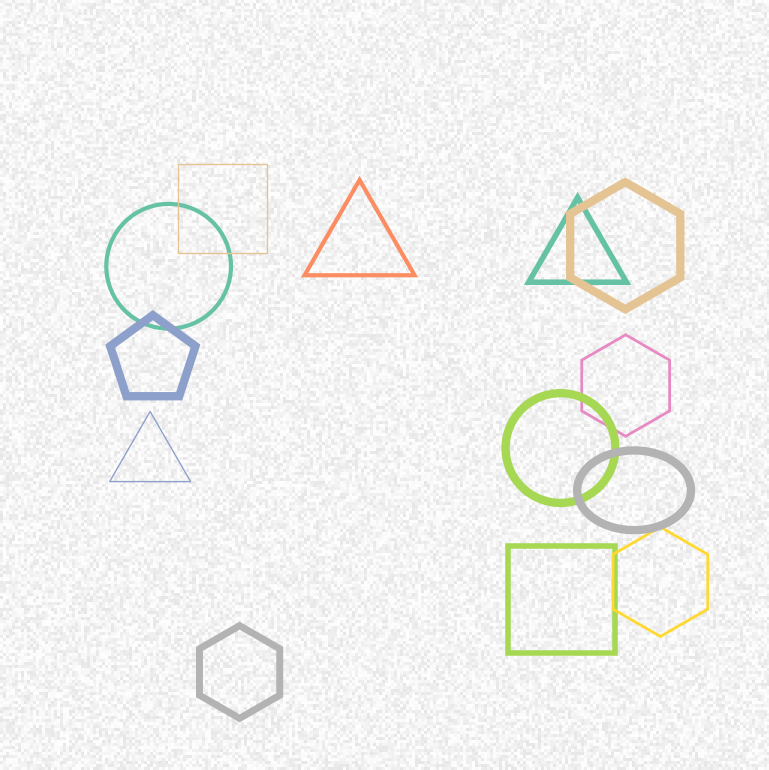[{"shape": "triangle", "thickness": 2, "radius": 0.37, "center": [0.75, 0.67]}, {"shape": "circle", "thickness": 1.5, "radius": 0.4, "center": [0.219, 0.654]}, {"shape": "triangle", "thickness": 1.5, "radius": 0.41, "center": [0.467, 0.684]}, {"shape": "pentagon", "thickness": 3, "radius": 0.29, "center": [0.198, 0.533]}, {"shape": "triangle", "thickness": 0.5, "radius": 0.3, "center": [0.195, 0.405]}, {"shape": "hexagon", "thickness": 1, "radius": 0.33, "center": [0.813, 0.499]}, {"shape": "square", "thickness": 2, "radius": 0.35, "center": [0.729, 0.222]}, {"shape": "circle", "thickness": 3, "radius": 0.36, "center": [0.728, 0.418]}, {"shape": "hexagon", "thickness": 1, "radius": 0.36, "center": [0.858, 0.244]}, {"shape": "hexagon", "thickness": 3, "radius": 0.41, "center": [0.812, 0.681]}, {"shape": "square", "thickness": 0.5, "radius": 0.29, "center": [0.289, 0.73]}, {"shape": "oval", "thickness": 3, "radius": 0.37, "center": [0.823, 0.363]}, {"shape": "hexagon", "thickness": 2.5, "radius": 0.3, "center": [0.311, 0.127]}]